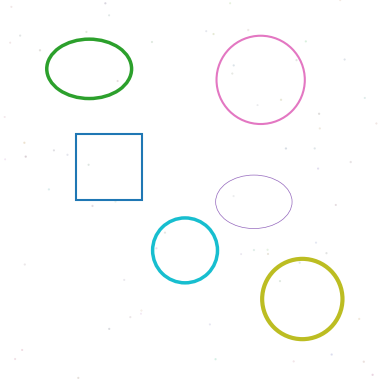[{"shape": "square", "thickness": 1.5, "radius": 0.43, "center": [0.283, 0.565]}, {"shape": "oval", "thickness": 2.5, "radius": 0.55, "center": [0.232, 0.821]}, {"shape": "oval", "thickness": 0.5, "radius": 0.5, "center": [0.659, 0.476]}, {"shape": "circle", "thickness": 1.5, "radius": 0.57, "center": [0.677, 0.793]}, {"shape": "circle", "thickness": 3, "radius": 0.52, "center": [0.785, 0.223]}, {"shape": "circle", "thickness": 2.5, "radius": 0.42, "center": [0.481, 0.35]}]